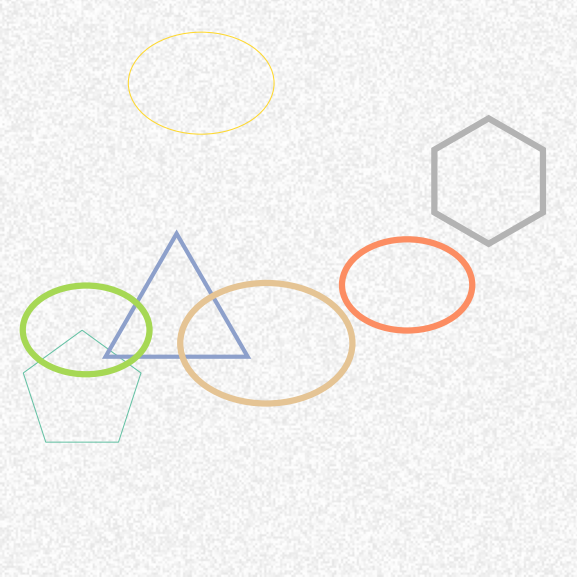[{"shape": "pentagon", "thickness": 0.5, "radius": 0.54, "center": [0.142, 0.32]}, {"shape": "oval", "thickness": 3, "radius": 0.56, "center": [0.705, 0.506]}, {"shape": "triangle", "thickness": 2, "radius": 0.71, "center": [0.306, 0.453]}, {"shape": "oval", "thickness": 3, "radius": 0.55, "center": [0.149, 0.428]}, {"shape": "oval", "thickness": 0.5, "radius": 0.63, "center": [0.348, 0.855]}, {"shape": "oval", "thickness": 3, "radius": 0.75, "center": [0.461, 0.405]}, {"shape": "hexagon", "thickness": 3, "radius": 0.54, "center": [0.846, 0.686]}]